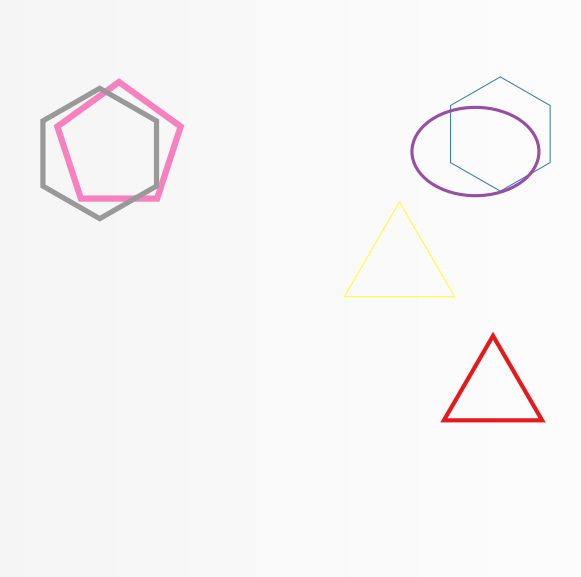[{"shape": "triangle", "thickness": 2, "radius": 0.49, "center": [0.848, 0.32]}, {"shape": "hexagon", "thickness": 0.5, "radius": 0.49, "center": [0.861, 0.767]}, {"shape": "oval", "thickness": 1.5, "radius": 0.55, "center": [0.818, 0.737]}, {"shape": "triangle", "thickness": 0.5, "radius": 0.55, "center": [0.687, 0.54]}, {"shape": "pentagon", "thickness": 3, "radius": 0.56, "center": [0.205, 0.746]}, {"shape": "hexagon", "thickness": 2.5, "radius": 0.56, "center": [0.172, 0.733]}]